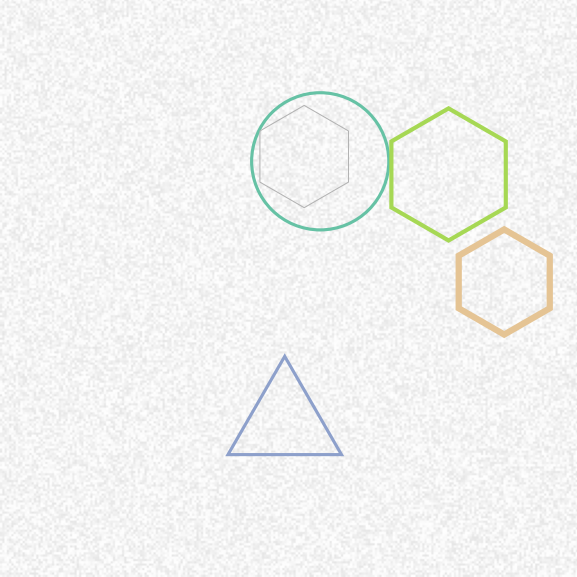[{"shape": "circle", "thickness": 1.5, "radius": 0.59, "center": [0.554, 0.72]}, {"shape": "triangle", "thickness": 1.5, "radius": 0.57, "center": [0.493, 0.269]}, {"shape": "hexagon", "thickness": 2, "radius": 0.57, "center": [0.777, 0.697]}, {"shape": "hexagon", "thickness": 3, "radius": 0.46, "center": [0.873, 0.511]}, {"shape": "hexagon", "thickness": 0.5, "radius": 0.44, "center": [0.527, 0.728]}]